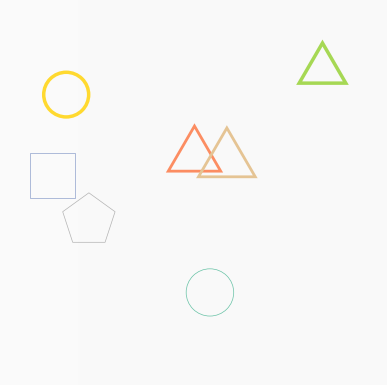[{"shape": "circle", "thickness": 0.5, "radius": 0.31, "center": [0.542, 0.24]}, {"shape": "triangle", "thickness": 2, "radius": 0.39, "center": [0.502, 0.594]}, {"shape": "square", "thickness": 0.5, "radius": 0.29, "center": [0.135, 0.545]}, {"shape": "triangle", "thickness": 2.5, "radius": 0.35, "center": [0.832, 0.819]}, {"shape": "circle", "thickness": 2.5, "radius": 0.29, "center": [0.171, 0.754]}, {"shape": "triangle", "thickness": 2, "radius": 0.42, "center": [0.585, 0.583]}, {"shape": "pentagon", "thickness": 0.5, "radius": 0.36, "center": [0.229, 0.428]}]